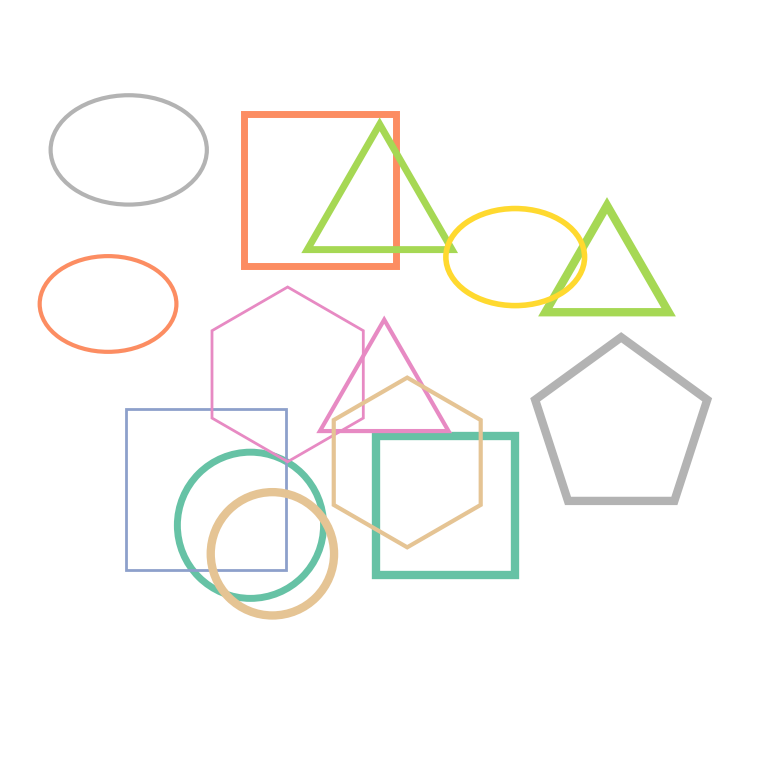[{"shape": "circle", "thickness": 2.5, "radius": 0.47, "center": [0.325, 0.318]}, {"shape": "square", "thickness": 3, "radius": 0.45, "center": [0.579, 0.343]}, {"shape": "square", "thickness": 2.5, "radius": 0.49, "center": [0.416, 0.753]}, {"shape": "oval", "thickness": 1.5, "radius": 0.44, "center": [0.14, 0.605]}, {"shape": "square", "thickness": 1, "radius": 0.52, "center": [0.268, 0.364]}, {"shape": "hexagon", "thickness": 1, "radius": 0.57, "center": [0.374, 0.514]}, {"shape": "triangle", "thickness": 1.5, "radius": 0.48, "center": [0.499, 0.488]}, {"shape": "triangle", "thickness": 2.5, "radius": 0.54, "center": [0.493, 0.73]}, {"shape": "triangle", "thickness": 3, "radius": 0.46, "center": [0.788, 0.641]}, {"shape": "oval", "thickness": 2, "radius": 0.45, "center": [0.669, 0.666]}, {"shape": "hexagon", "thickness": 1.5, "radius": 0.55, "center": [0.529, 0.399]}, {"shape": "circle", "thickness": 3, "radius": 0.4, "center": [0.354, 0.281]}, {"shape": "pentagon", "thickness": 3, "radius": 0.59, "center": [0.807, 0.445]}, {"shape": "oval", "thickness": 1.5, "radius": 0.51, "center": [0.167, 0.805]}]